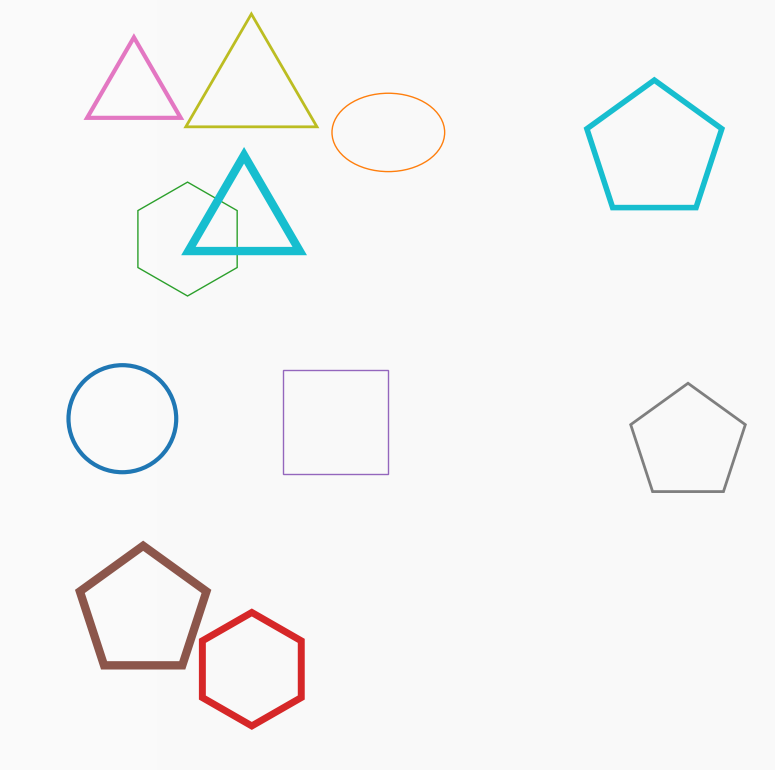[{"shape": "circle", "thickness": 1.5, "radius": 0.35, "center": [0.158, 0.456]}, {"shape": "oval", "thickness": 0.5, "radius": 0.36, "center": [0.501, 0.828]}, {"shape": "hexagon", "thickness": 0.5, "radius": 0.37, "center": [0.242, 0.69]}, {"shape": "hexagon", "thickness": 2.5, "radius": 0.37, "center": [0.325, 0.131]}, {"shape": "square", "thickness": 0.5, "radius": 0.34, "center": [0.433, 0.452]}, {"shape": "pentagon", "thickness": 3, "radius": 0.43, "center": [0.185, 0.205]}, {"shape": "triangle", "thickness": 1.5, "radius": 0.35, "center": [0.173, 0.882]}, {"shape": "pentagon", "thickness": 1, "radius": 0.39, "center": [0.888, 0.424]}, {"shape": "triangle", "thickness": 1, "radius": 0.49, "center": [0.324, 0.884]}, {"shape": "pentagon", "thickness": 2, "radius": 0.46, "center": [0.844, 0.804]}, {"shape": "triangle", "thickness": 3, "radius": 0.41, "center": [0.315, 0.715]}]